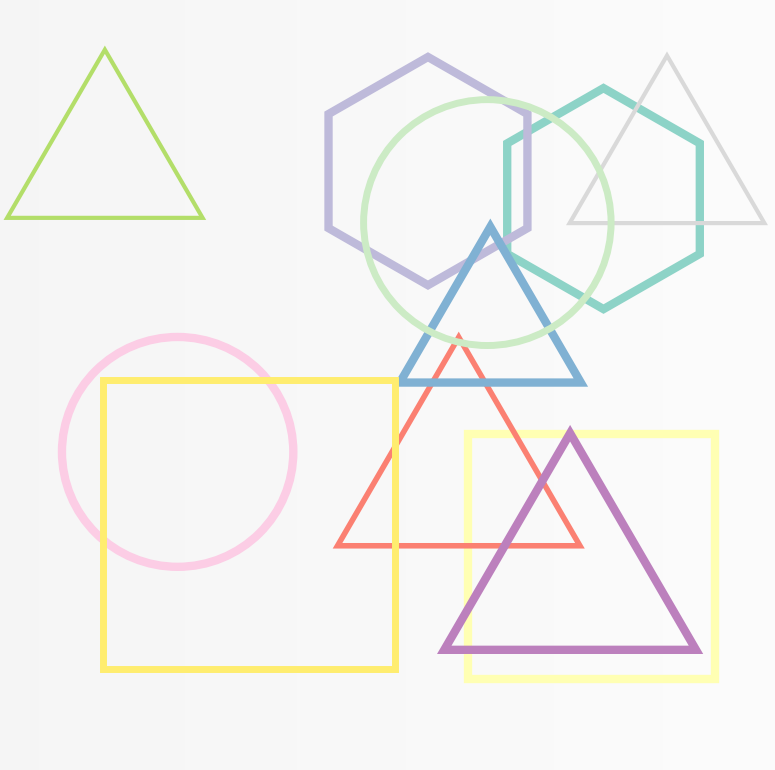[{"shape": "hexagon", "thickness": 3, "radius": 0.72, "center": [0.779, 0.742]}, {"shape": "square", "thickness": 3, "radius": 0.8, "center": [0.764, 0.277]}, {"shape": "hexagon", "thickness": 3, "radius": 0.74, "center": [0.552, 0.778]}, {"shape": "triangle", "thickness": 2, "radius": 0.9, "center": [0.592, 0.382]}, {"shape": "triangle", "thickness": 3, "radius": 0.67, "center": [0.633, 0.571]}, {"shape": "triangle", "thickness": 1.5, "radius": 0.73, "center": [0.135, 0.79]}, {"shape": "circle", "thickness": 3, "radius": 0.75, "center": [0.229, 0.413]}, {"shape": "triangle", "thickness": 1.5, "radius": 0.73, "center": [0.861, 0.783]}, {"shape": "triangle", "thickness": 3, "radius": 0.94, "center": [0.736, 0.25]}, {"shape": "circle", "thickness": 2.5, "radius": 0.8, "center": [0.629, 0.711]}, {"shape": "square", "thickness": 2.5, "radius": 0.94, "center": [0.321, 0.319]}]